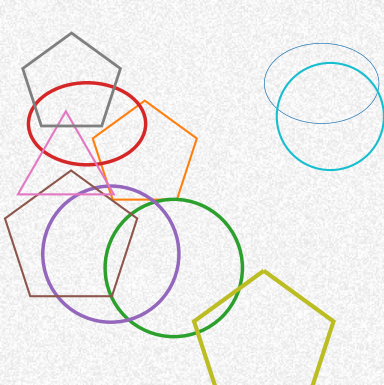[{"shape": "oval", "thickness": 0.5, "radius": 0.74, "center": [0.835, 0.783]}, {"shape": "pentagon", "thickness": 1.5, "radius": 0.71, "center": [0.376, 0.596]}, {"shape": "circle", "thickness": 2.5, "radius": 0.89, "center": [0.451, 0.304]}, {"shape": "oval", "thickness": 2.5, "radius": 0.76, "center": [0.226, 0.678]}, {"shape": "circle", "thickness": 2.5, "radius": 0.88, "center": [0.288, 0.34]}, {"shape": "pentagon", "thickness": 1.5, "radius": 0.9, "center": [0.185, 0.377]}, {"shape": "triangle", "thickness": 1.5, "radius": 0.72, "center": [0.171, 0.567]}, {"shape": "pentagon", "thickness": 2, "radius": 0.67, "center": [0.186, 0.781]}, {"shape": "pentagon", "thickness": 3, "radius": 0.95, "center": [0.685, 0.106]}, {"shape": "circle", "thickness": 1.5, "radius": 0.7, "center": [0.858, 0.697]}]